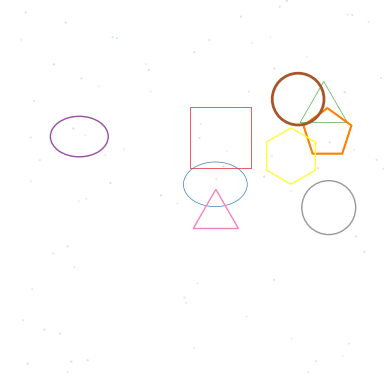[{"shape": "square", "thickness": 0.5, "radius": 0.39, "center": [0.573, 0.642]}, {"shape": "oval", "thickness": 0.5, "radius": 0.41, "center": [0.559, 0.521]}, {"shape": "triangle", "thickness": 0.5, "radius": 0.36, "center": [0.841, 0.717]}, {"shape": "oval", "thickness": 1, "radius": 0.38, "center": [0.206, 0.645]}, {"shape": "pentagon", "thickness": 1.5, "radius": 0.33, "center": [0.85, 0.654]}, {"shape": "hexagon", "thickness": 1, "radius": 0.37, "center": [0.756, 0.595]}, {"shape": "circle", "thickness": 2, "radius": 0.34, "center": [0.774, 0.743]}, {"shape": "triangle", "thickness": 1, "radius": 0.34, "center": [0.561, 0.44]}, {"shape": "circle", "thickness": 1, "radius": 0.35, "center": [0.854, 0.461]}]